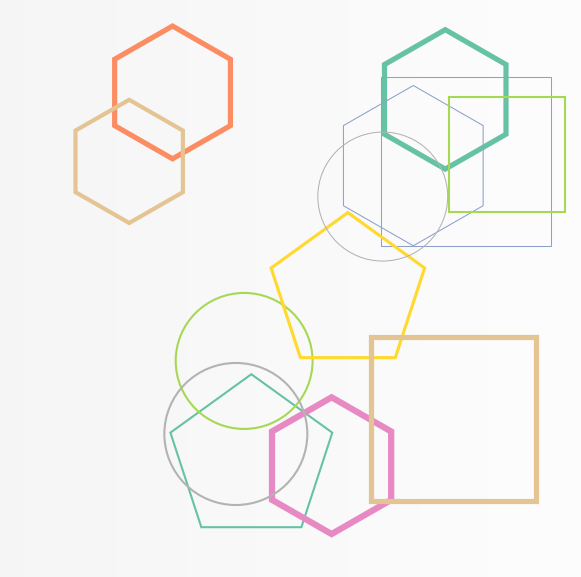[{"shape": "pentagon", "thickness": 1, "radius": 0.73, "center": [0.432, 0.205]}, {"shape": "hexagon", "thickness": 2.5, "radius": 0.6, "center": [0.766, 0.827]}, {"shape": "hexagon", "thickness": 2.5, "radius": 0.57, "center": [0.297, 0.839]}, {"shape": "hexagon", "thickness": 0.5, "radius": 0.69, "center": [0.711, 0.712]}, {"shape": "square", "thickness": 0.5, "radius": 0.73, "center": [0.802, 0.72]}, {"shape": "hexagon", "thickness": 3, "radius": 0.59, "center": [0.57, 0.193]}, {"shape": "square", "thickness": 1, "radius": 0.5, "center": [0.872, 0.731]}, {"shape": "circle", "thickness": 1, "radius": 0.59, "center": [0.42, 0.374]}, {"shape": "pentagon", "thickness": 1.5, "radius": 0.69, "center": [0.598, 0.492]}, {"shape": "square", "thickness": 2.5, "radius": 0.71, "center": [0.78, 0.274]}, {"shape": "hexagon", "thickness": 2, "radius": 0.53, "center": [0.222, 0.72]}, {"shape": "circle", "thickness": 0.5, "radius": 0.56, "center": [0.658, 0.659]}, {"shape": "circle", "thickness": 1, "radius": 0.61, "center": [0.406, 0.248]}]